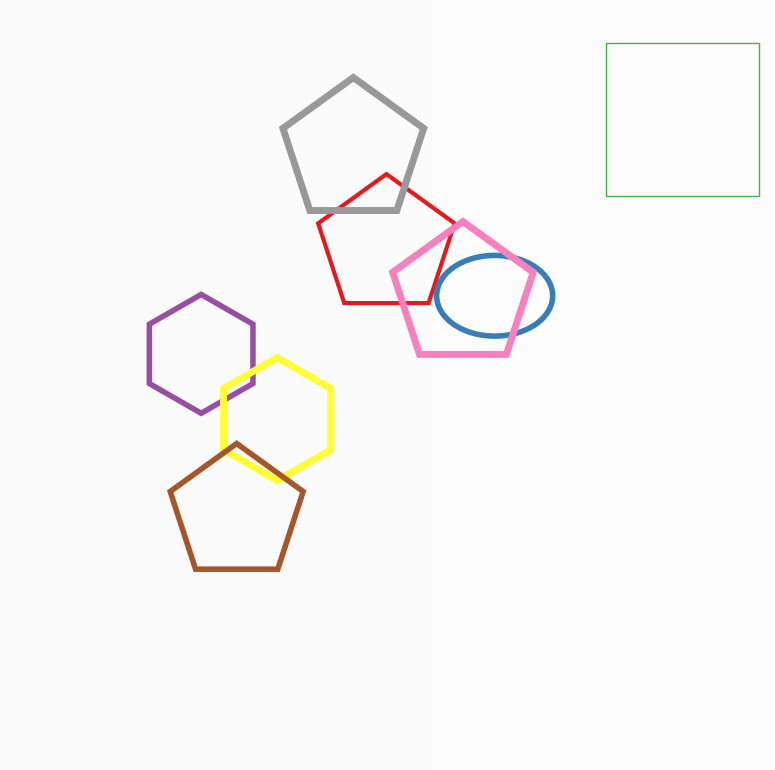[{"shape": "pentagon", "thickness": 1.5, "radius": 0.46, "center": [0.499, 0.681]}, {"shape": "oval", "thickness": 2, "radius": 0.37, "center": [0.638, 0.616]}, {"shape": "square", "thickness": 0.5, "radius": 0.5, "center": [0.881, 0.845]}, {"shape": "hexagon", "thickness": 2, "radius": 0.39, "center": [0.26, 0.54]}, {"shape": "hexagon", "thickness": 2.5, "radius": 0.4, "center": [0.358, 0.456]}, {"shape": "pentagon", "thickness": 2, "radius": 0.45, "center": [0.305, 0.334]}, {"shape": "pentagon", "thickness": 2.5, "radius": 0.48, "center": [0.597, 0.617]}, {"shape": "pentagon", "thickness": 2.5, "radius": 0.48, "center": [0.456, 0.804]}]